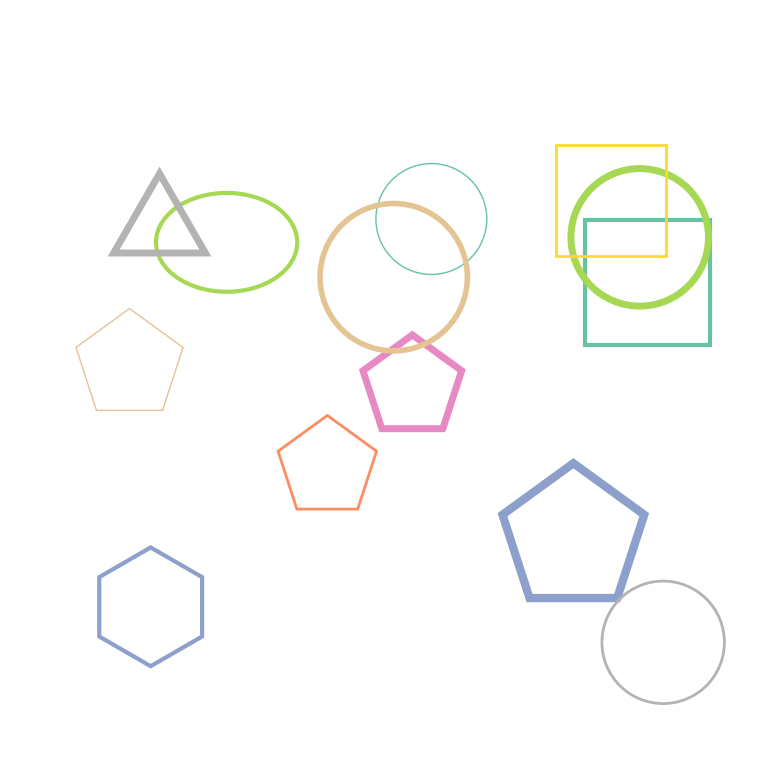[{"shape": "square", "thickness": 1.5, "radius": 0.4, "center": [0.841, 0.633]}, {"shape": "circle", "thickness": 0.5, "radius": 0.36, "center": [0.56, 0.716]}, {"shape": "pentagon", "thickness": 1, "radius": 0.34, "center": [0.425, 0.393]}, {"shape": "hexagon", "thickness": 1.5, "radius": 0.39, "center": [0.196, 0.212]}, {"shape": "pentagon", "thickness": 3, "radius": 0.48, "center": [0.745, 0.302]}, {"shape": "pentagon", "thickness": 2.5, "radius": 0.34, "center": [0.535, 0.498]}, {"shape": "circle", "thickness": 2.5, "radius": 0.45, "center": [0.831, 0.692]}, {"shape": "oval", "thickness": 1.5, "radius": 0.46, "center": [0.294, 0.685]}, {"shape": "square", "thickness": 1, "radius": 0.36, "center": [0.794, 0.739]}, {"shape": "circle", "thickness": 2, "radius": 0.48, "center": [0.511, 0.64]}, {"shape": "pentagon", "thickness": 0.5, "radius": 0.37, "center": [0.168, 0.526]}, {"shape": "triangle", "thickness": 2.5, "radius": 0.34, "center": [0.207, 0.706]}, {"shape": "circle", "thickness": 1, "radius": 0.4, "center": [0.861, 0.166]}]